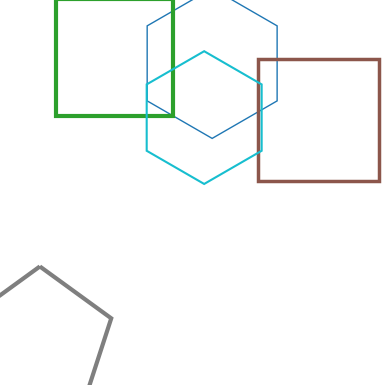[{"shape": "hexagon", "thickness": 1, "radius": 0.97, "center": [0.551, 0.835]}, {"shape": "square", "thickness": 3, "radius": 0.76, "center": [0.296, 0.85]}, {"shape": "square", "thickness": 2.5, "radius": 0.79, "center": [0.828, 0.688]}, {"shape": "pentagon", "thickness": 3, "radius": 0.97, "center": [0.104, 0.113]}, {"shape": "hexagon", "thickness": 1.5, "radius": 0.86, "center": [0.53, 0.695]}]